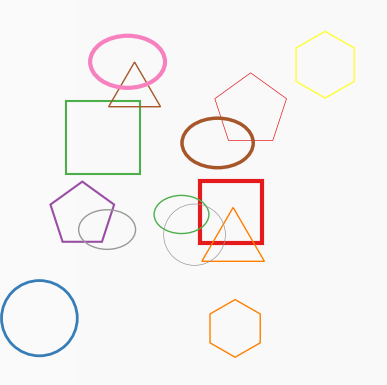[{"shape": "pentagon", "thickness": 0.5, "radius": 0.49, "center": [0.647, 0.714]}, {"shape": "square", "thickness": 3, "radius": 0.4, "center": [0.596, 0.449]}, {"shape": "circle", "thickness": 2, "radius": 0.49, "center": [0.102, 0.174]}, {"shape": "oval", "thickness": 1, "radius": 0.35, "center": [0.468, 0.443]}, {"shape": "square", "thickness": 1.5, "radius": 0.47, "center": [0.265, 0.644]}, {"shape": "pentagon", "thickness": 1.5, "radius": 0.43, "center": [0.212, 0.442]}, {"shape": "triangle", "thickness": 1, "radius": 0.47, "center": [0.602, 0.368]}, {"shape": "hexagon", "thickness": 1, "radius": 0.37, "center": [0.607, 0.147]}, {"shape": "hexagon", "thickness": 1, "radius": 0.43, "center": [0.839, 0.832]}, {"shape": "oval", "thickness": 2.5, "radius": 0.46, "center": [0.562, 0.629]}, {"shape": "triangle", "thickness": 1, "radius": 0.39, "center": [0.347, 0.761]}, {"shape": "oval", "thickness": 3, "radius": 0.48, "center": [0.329, 0.839]}, {"shape": "oval", "thickness": 1, "radius": 0.37, "center": [0.276, 0.404]}, {"shape": "circle", "thickness": 0.5, "radius": 0.4, "center": [0.502, 0.39]}]